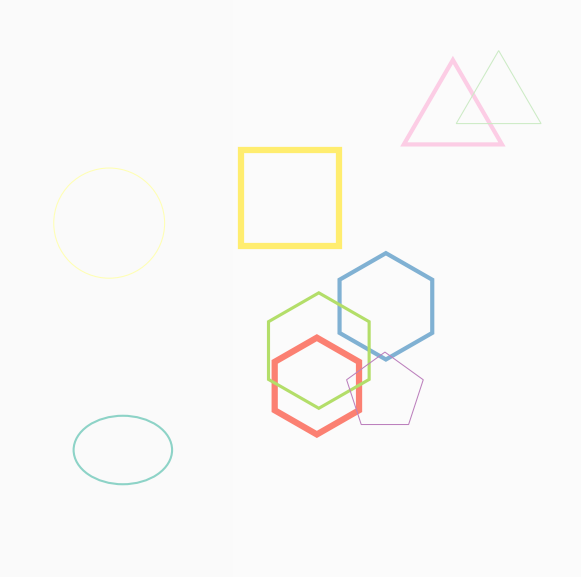[{"shape": "oval", "thickness": 1, "radius": 0.42, "center": [0.211, 0.22]}, {"shape": "circle", "thickness": 0.5, "radius": 0.48, "center": [0.188, 0.613]}, {"shape": "hexagon", "thickness": 3, "radius": 0.42, "center": [0.545, 0.331]}, {"shape": "hexagon", "thickness": 2, "radius": 0.46, "center": [0.664, 0.469]}, {"shape": "hexagon", "thickness": 1.5, "radius": 0.5, "center": [0.549, 0.392]}, {"shape": "triangle", "thickness": 2, "radius": 0.49, "center": [0.779, 0.798]}, {"shape": "pentagon", "thickness": 0.5, "radius": 0.35, "center": [0.662, 0.32]}, {"shape": "triangle", "thickness": 0.5, "radius": 0.42, "center": [0.858, 0.827]}, {"shape": "square", "thickness": 3, "radius": 0.42, "center": [0.499, 0.656]}]